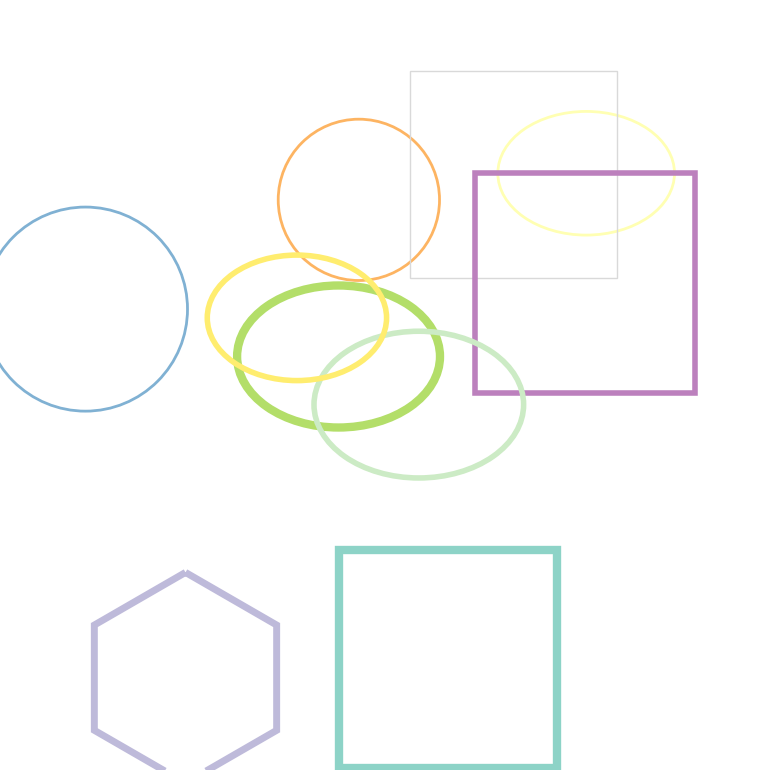[{"shape": "square", "thickness": 3, "radius": 0.71, "center": [0.582, 0.144]}, {"shape": "oval", "thickness": 1, "radius": 0.57, "center": [0.761, 0.775]}, {"shape": "hexagon", "thickness": 2.5, "radius": 0.68, "center": [0.241, 0.12]}, {"shape": "circle", "thickness": 1, "radius": 0.66, "center": [0.111, 0.599]}, {"shape": "circle", "thickness": 1, "radius": 0.52, "center": [0.466, 0.74]}, {"shape": "oval", "thickness": 3, "radius": 0.66, "center": [0.44, 0.537]}, {"shape": "square", "thickness": 0.5, "radius": 0.67, "center": [0.667, 0.773]}, {"shape": "square", "thickness": 2, "radius": 0.71, "center": [0.759, 0.632]}, {"shape": "oval", "thickness": 2, "radius": 0.68, "center": [0.544, 0.475]}, {"shape": "oval", "thickness": 2, "radius": 0.58, "center": [0.386, 0.587]}]